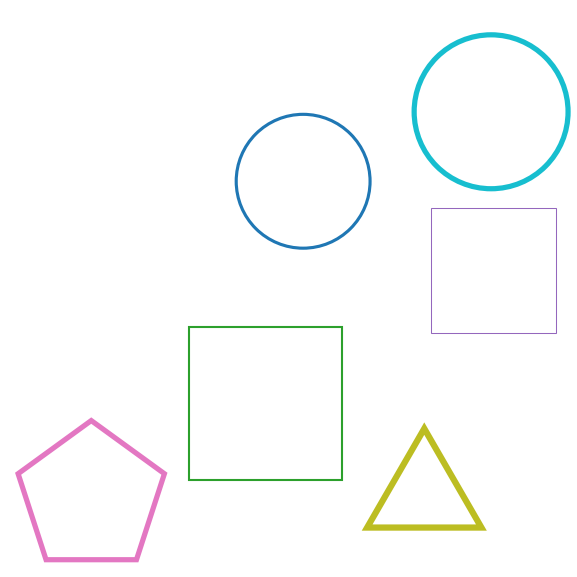[{"shape": "circle", "thickness": 1.5, "radius": 0.58, "center": [0.525, 0.685]}, {"shape": "square", "thickness": 1, "radius": 0.66, "center": [0.46, 0.3]}, {"shape": "square", "thickness": 0.5, "radius": 0.54, "center": [0.854, 0.531]}, {"shape": "pentagon", "thickness": 2.5, "radius": 0.67, "center": [0.158, 0.138]}, {"shape": "triangle", "thickness": 3, "radius": 0.57, "center": [0.735, 0.143]}, {"shape": "circle", "thickness": 2.5, "radius": 0.67, "center": [0.85, 0.806]}]